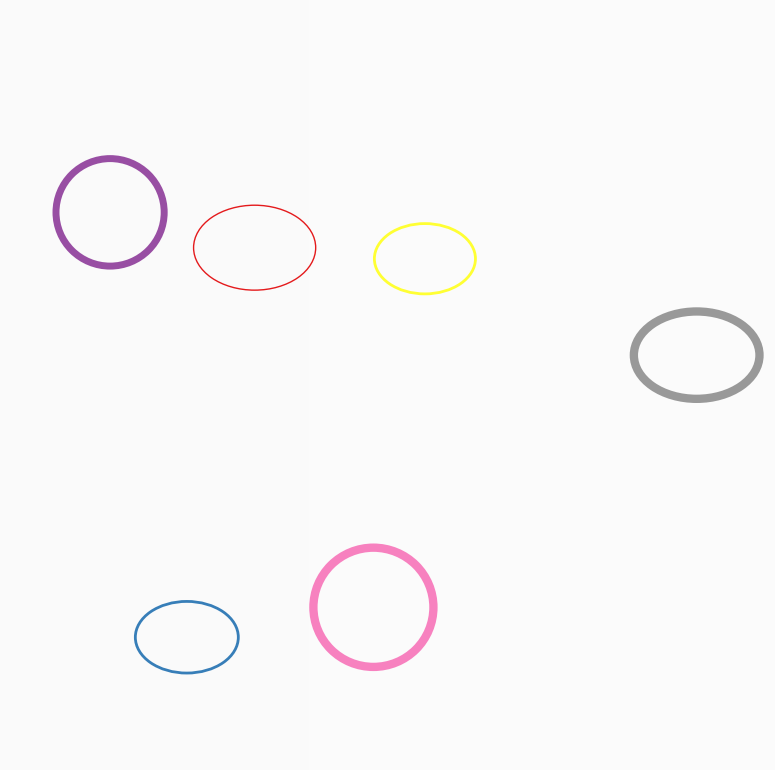[{"shape": "oval", "thickness": 0.5, "radius": 0.39, "center": [0.329, 0.678]}, {"shape": "oval", "thickness": 1, "radius": 0.33, "center": [0.241, 0.172]}, {"shape": "circle", "thickness": 2.5, "radius": 0.35, "center": [0.142, 0.724]}, {"shape": "oval", "thickness": 1, "radius": 0.33, "center": [0.548, 0.664]}, {"shape": "circle", "thickness": 3, "radius": 0.39, "center": [0.482, 0.211]}, {"shape": "oval", "thickness": 3, "radius": 0.41, "center": [0.899, 0.539]}]